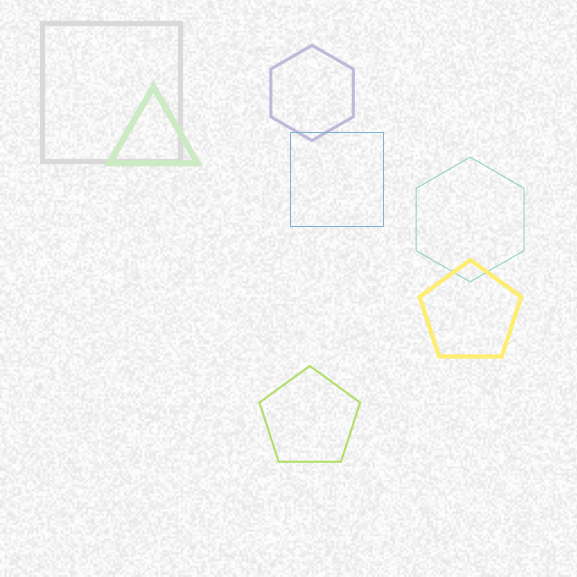[{"shape": "hexagon", "thickness": 0.5, "radius": 0.54, "center": [0.814, 0.619]}, {"shape": "hexagon", "thickness": 1.5, "radius": 0.41, "center": [0.54, 0.838]}, {"shape": "square", "thickness": 0.5, "radius": 0.4, "center": [0.583, 0.689]}, {"shape": "pentagon", "thickness": 1, "radius": 0.46, "center": [0.536, 0.274]}, {"shape": "square", "thickness": 2.5, "radius": 0.6, "center": [0.192, 0.84]}, {"shape": "triangle", "thickness": 3, "radius": 0.44, "center": [0.266, 0.761]}, {"shape": "pentagon", "thickness": 2, "radius": 0.46, "center": [0.815, 0.457]}]